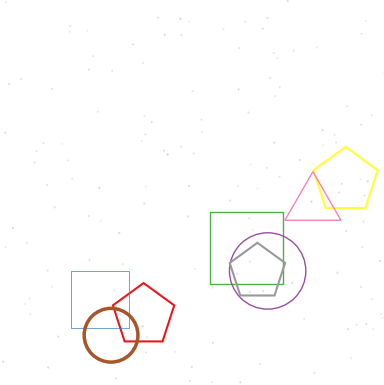[{"shape": "pentagon", "thickness": 1.5, "radius": 0.42, "center": [0.373, 0.181]}, {"shape": "square", "thickness": 0.5, "radius": 0.37, "center": [0.26, 0.222]}, {"shape": "square", "thickness": 1, "radius": 0.47, "center": [0.64, 0.355]}, {"shape": "circle", "thickness": 1, "radius": 0.5, "center": [0.695, 0.296]}, {"shape": "pentagon", "thickness": 1.5, "radius": 0.44, "center": [0.898, 0.531]}, {"shape": "circle", "thickness": 2.5, "radius": 0.35, "center": [0.288, 0.129]}, {"shape": "triangle", "thickness": 1, "radius": 0.42, "center": [0.813, 0.47]}, {"shape": "pentagon", "thickness": 1.5, "radius": 0.38, "center": [0.669, 0.294]}]